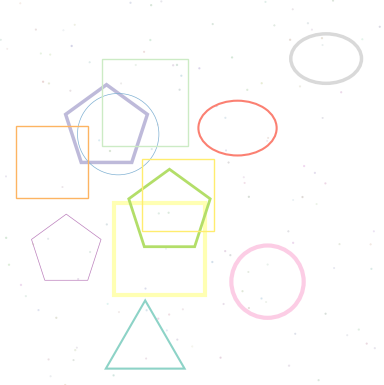[{"shape": "triangle", "thickness": 1.5, "radius": 0.59, "center": [0.377, 0.102]}, {"shape": "square", "thickness": 3, "radius": 0.59, "center": [0.414, 0.354]}, {"shape": "pentagon", "thickness": 2.5, "radius": 0.56, "center": [0.277, 0.668]}, {"shape": "oval", "thickness": 1.5, "radius": 0.51, "center": [0.617, 0.667]}, {"shape": "circle", "thickness": 0.5, "radius": 0.53, "center": [0.307, 0.652]}, {"shape": "square", "thickness": 1, "radius": 0.47, "center": [0.135, 0.58]}, {"shape": "pentagon", "thickness": 2, "radius": 0.56, "center": [0.44, 0.449]}, {"shape": "circle", "thickness": 3, "radius": 0.47, "center": [0.695, 0.268]}, {"shape": "oval", "thickness": 2.5, "radius": 0.46, "center": [0.847, 0.848]}, {"shape": "pentagon", "thickness": 0.5, "radius": 0.47, "center": [0.172, 0.349]}, {"shape": "square", "thickness": 1, "radius": 0.56, "center": [0.378, 0.734]}, {"shape": "square", "thickness": 1, "radius": 0.47, "center": [0.463, 0.493]}]